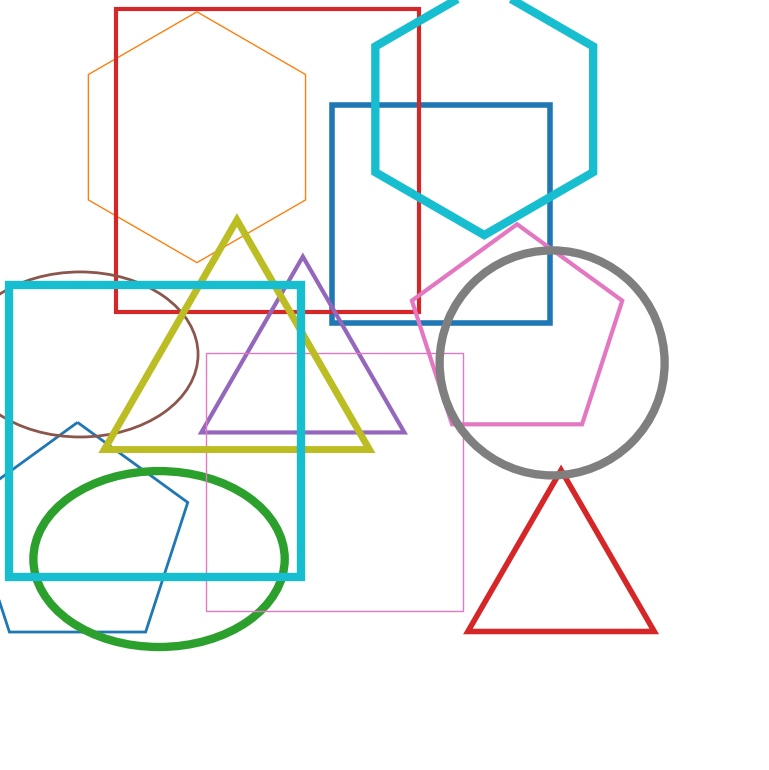[{"shape": "pentagon", "thickness": 1, "radius": 0.75, "center": [0.101, 0.301]}, {"shape": "square", "thickness": 2, "radius": 0.71, "center": [0.573, 0.722]}, {"shape": "hexagon", "thickness": 0.5, "radius": 0.81, "center": [0.256, 0.822]}, {"shape": "oval", "thickness": 3, "radius": 0.82, "center": [0.207, 0.274]}, {"shape": "triangle", "thickness": 2, "radius": 0.7, "center": [0.729, 0.25]}, {"shape": "square", "thickness": 1.5, "radius": 0.98, "center": [0.347, 0.792]}, {"shape": "triangle", "thickness": 1.5, "radius": 0.76, "center": [0.393, 0.514]}, {"shape": "oval", "thickness": 1, "radius": 0.77, "center": [0.104, 0.54]}, {"shape": "pentagon", "thickness": 1.5, "radius": 0.72, "center": [0.672, 0.565]}, {"shape": "square", "thickness": 0.5, "radius": 0.84, "center": [0.434, 0.374]}, {"shape": "circle", "thickness": 3, "radius": 0.73, "center": [0.717, 0.529]}, {"shape": "triangle", "thickness": 2.5, "radius": 0.99, "center": [0.308, 0.516]}, {"shape": "square", "thickness": 3, "radius": 0.95, "center": [0.202, 0.441]}, {"shape": "hexagon", "thickness": 3, "radius": 0.82, "center": [0.629, 0.858]}]